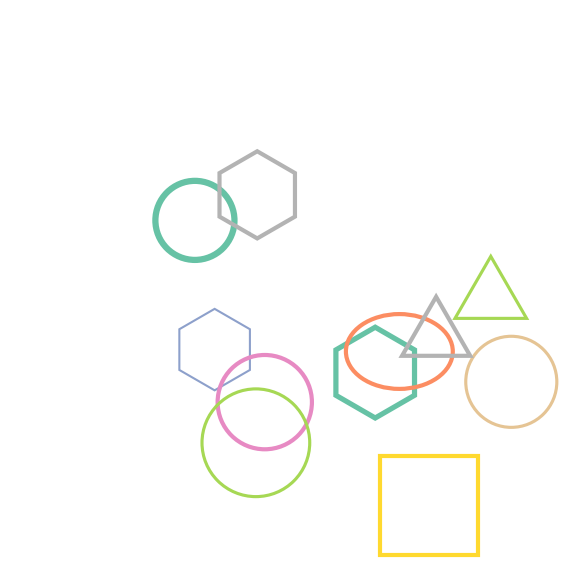[{"shape": "circle", "thickness": 3, "radius": 0.34, "center": [0.338, 0.618]}, {"shape": "hexagon", "thickness": 2.5, "radius": 0.39, "center": [0.65, 0.354]}, {"shape": "oval", "thickness": 2, "radius": 0.46, "center": [0.692, 0.391]}, {"shape": "hexagon", "thickness": 1, "radius": 0.35, "center": [0.372, 0.394]}, {"shape": "circle", "thickness": 2, "radius": 0.41, "center": [0.458, 0.303]}, {"shape": "triangle", "thickness": 1.5, "radius": 0.36, "center": [0.85, 0.484]}, {"shape": "circle", "thickness": 1.5, "radius": 0.47, "center": [0.443, 0.232]}, {"shape": "square", "thickness": 2, "radius": 0.43, "center": [0.743, 0.124]}, {"shape": "circle", "thickness": 1.5, "radius": 0.39, "center": [0.885, 0.338]}, {"shape": "triangle", "thickness": 2, "radius": 0.34, "center": [0.755, 0.417]}, {"shape": "hexagon", "thickness": 2, "radius": 0.38, "center": [0.445, 0.662]}]